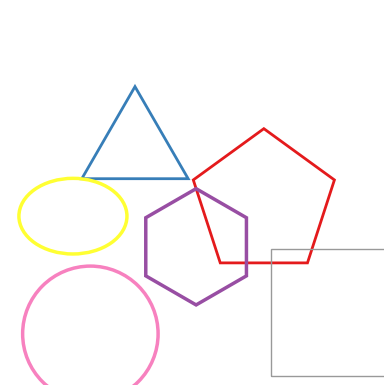[{"shape": "pentagon", "thickness": 2, "radius": 0.96, "center": [0.685, 0.473]}, {"shape": "triangle", "thickness": 2, "radius": 0.8, "center": [0.351, 0.616]}, {"shape": "hexagon", "thickness": 2.5, "radius": 0.75, "center": [0.509, 0.359]}, {"shape": "oval", "thickness": 2.5, "radius": 0.7, "center": [0.189, 0.439]}, {"shape": "circle", "thickness": 2.5, "radius": 0.88, "center": [0.235, 0.133]}, {"shape": "square", "thickness": 1, "radius": 0.82, "center": [0.869, 0.188]}]